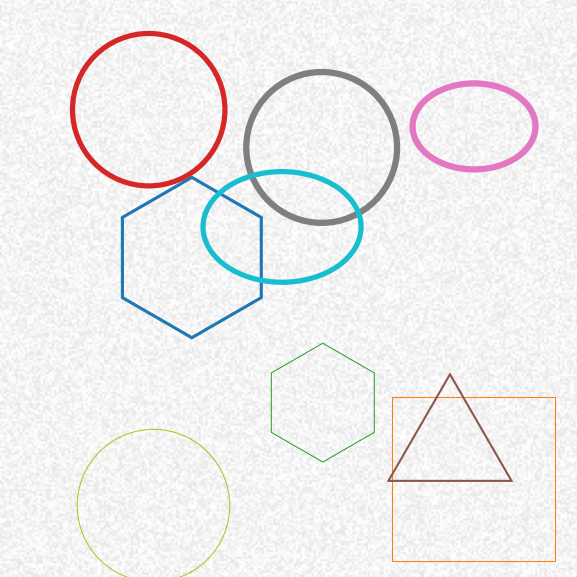[{"shape": "hexagon", "thickness": 1.5, "radius": 0.69, "center": [0.332, 0.553]}, {"shape": "square", "thickness": 0.5, "radius": 0.71, "center": [0.82, 0.17]}, {"shape": "hexagon", "thickness": 0.5, "radius": 0.51, "center": [0.559, 0.302]}, {"shape": "circle", "thickness": 2.5, "radius": 0.66, "center": [0.258, 0.809]}, {"shape": "triangle", "thickness": 1, "radius": 0.62, "center": [0.779, 0.228]}, {"shape": "oval", "thickness": 3, "radius": 0.53, "center": [0.821, 0.78]}, {"shape": "circle", "thickness": 3, "radius": 0.65, "center": [0.557, 0.744]}, {"shape": "circle", "thickness": 0.5, "radius": 0.66, "center": [0.266, 0.124]}, {"shape": "oval", "thickness": 2.5, "radius": 0.68, "center": [0.488, 0.606]}]